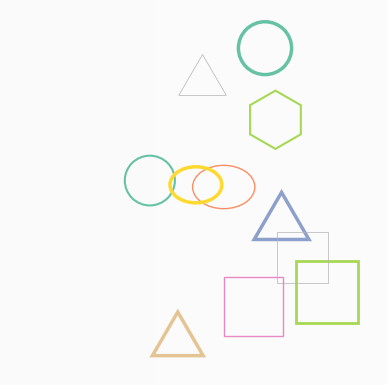[{"shape": "circle", "thickness": 1.5, "radius": 0.32, "center": [0.387, 0.531]}, {"shape": "circle", "thickness": 2.5, "radius": 0.34, "center": [0.684, 0.875]}, {"shape": "oval", "thickness": 1, "radius": 0.4, "center": [0.577, 0.514]}, {"shape": "triangle", "thickness": 2.5, "radius": 0.41, "center": [0.727, 0.419]}, {"shape": "square", "thickness": 1, "radius": 0.38, "center": [0.655, 0.204]}, {"shape": "square", "thickness": 2, "radius": 0.4, "center": [0.844, 0.241]}, {"shape": "hexagon", "thickness": 1.5, "radius": 0.38, "center": [0.711, 0.689]}, {"shape": "oval", "thickness": 2.5, "radius": 0.33, "center": [0.506, 0.52]}, {"shape": "triangle", "thickness": 2.5, "radius": 0.38, "center": [0.459, 0.114]}, {"shape": "square", "thickness": 0.5, "radius": 0.33, "center": [0.781, 0.331]}, {"shape": "triangle", "thickness": 0.5, "radius": 0.35, "center": [0.523, 0.788]}]